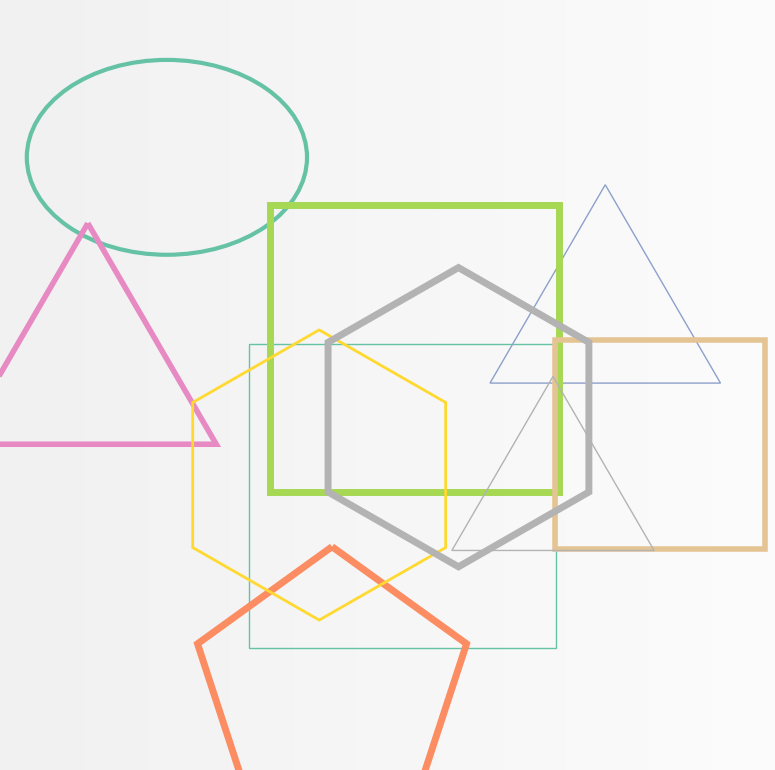[{"shape": "square", "thickness": 0.5, "radius": 0.99, "center": [0.519, 0.356]}, {"shape": "oval", "thickness": 1.5, "radius": 0.9, "center": [0.215, 0.796]}, {"shape": "pentagon", "thickness": 2.5, "radius": 0.91, "center": [0.428, 0.108]}, {"shape": "triangle", "thickness": 0.5, "radius": 0.86, "center": [0.781, 0.588]}, {"shape": "triangle", "thickness": 2, "radius": 0.96, "center": [0.113, 0.519]}, {"shape": "square", "thickness": 2.5, "radius": 0.93, "center": [0.535, 0.547]}, {"shape": "hexagon", "thickness": 1, "radius": 0.94, "center": [0.412, 0.383]}, {"shape": "square", "thickness": 2, "radius": 0.68, "center": [0.852, 0.423]}, {"shape": "triangle", "thickness": 0.5, "radius": 0.75, "center": [0.714, 0.36]}, {"shape": "hexagon", "thickness": 2.5, "radius": 0.97, "center": [0.592, 0.458]}]